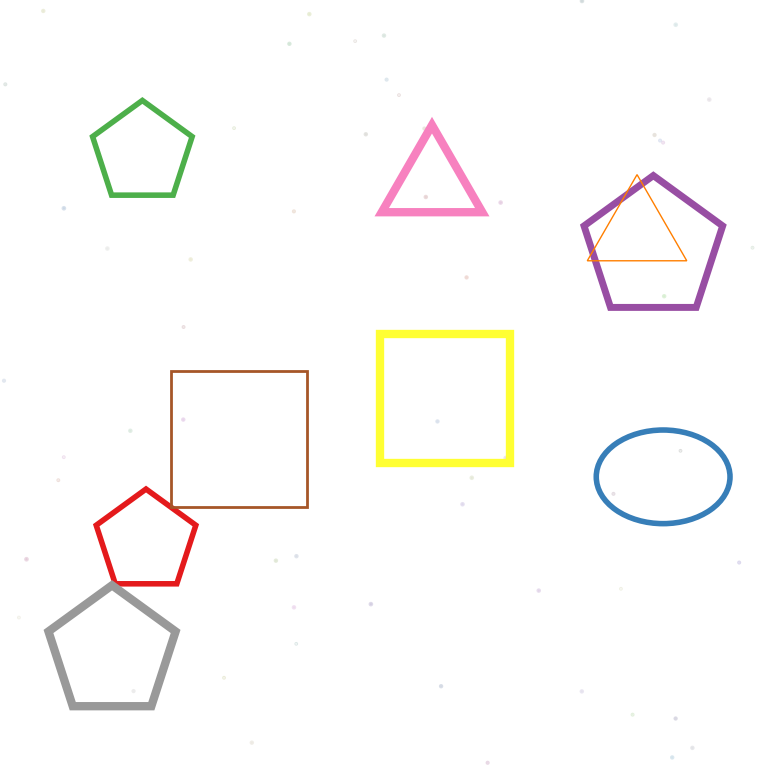[{"shape": "pentagon", "thickness": 2, "radius": 0.34, "center": [0.19, 0.297]}, {"shape": "oval", "thickness": 2, "radius": 0.43, "center": [0.861, 0.381]}, {"shape": "pentagon", "thickness": 2, "radius": 0.34, "center": [0.185, 0.802]}, {"shape": "pentagon", "thickness": 2.5, "radius": 0.47, "center": [0.849, 0.677]}, {"shape": "triangle", "thickness": 0.5, "radius": 0.37, "center": [0.827, 0.699]}, {"shape": "square", "thickness": 3, "radius": 0.42, "center": [0.578, 0.482]}, {"shape": "square", "thickness": 1, "radius": 0.44, "center": [0.311, 0.43]}, {"shape": "triangle", "thickness": 3, "radius": 0.38, "center": [0.561, 0.762]}, {"shape": "pentagon", "thickness": 3, "radius": 0.43, "center": [0.146, 0.153]}]